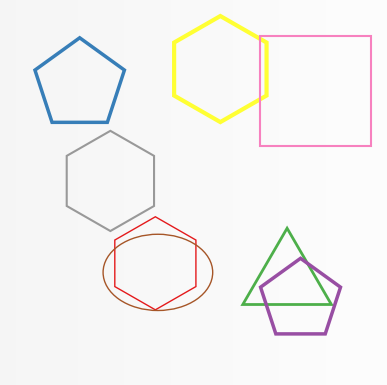[{"shape": "hexagon", "thickness": 1, "radius": 0.6, "center": [0.401, 0.316]}, {"shape": "pentagon", "thickness": 2.5, "radius": 0.61, "center": [0.206, 0.78]}, {"shape": "triangle", "thickness": 2, "radius": 0.66, "center": [0.741, 0.275]}, {"shape": "pentagon", "thickness": 2.5, "radius": 0.54, "center": [0.776, 0.22]}, {"shape": "hexagon", "thickness": 3, "radius": 0.69, "center": [0.569, 0.821]}, {"shape": "oval", "thickness": 1, "radius": 0.71, "center": [0.407, 0.293]}, {"shape": "square", "thickness": 1.5, "radius": 0.72, "center": [0.814, 0.763]}, {"shape": "hexagon", "thickness": 1.5, "radius": 0.65, "center": [0.285, 0.53]}]